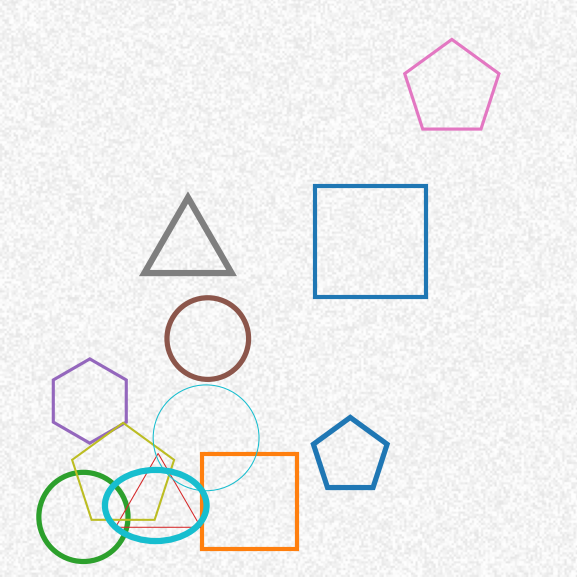[{"shape": "pentagon", "thickness": 2.5, "radius": 0.34, "center": [0.607, 0.209]}, {"shape": "square", "thickness": 2, "radius": 0.48, "center": [0.642, 0.581]}, {"shape": "square", "thickness": 2, "radius": 0.41, "center": [0.432, 0.131]}, {"shape": "circle", "thickness": 2.5, "radius": 0.39, "center": [0.144, 0.104]}, {"shape": "triangle", "thickness": 0.5, "radius": 0.43, "center": [0.274, 0.129]}, {"shape": "hexagon", "thickness": 1.5, "radius": 0.36, "center": [0.155, 0.305]}, {"shape": "circle", "thickness": 2.5, "radius": 0.35, "center": [0.36, 0.413]}, {"shape": "pentagon", "thickness": 1.5, "radius": 0.43, "center": [0.782, 0.845]}, {"shape": "triangle", "thickness": 3, "radius": 0.44, "center": [0.325, 0.57]}, {"shape": "pentagon", "thickness": 1, "radius": 0.46, "center": [0.213, 0.174]}, {"shape": "oval", "thickness": 3, "radius": 0.44, "center": [0.27, 0.124]}, {"shape": "circle", "thickness": 0.5, "radius": 0.46, "center": [0.357, 0.241]}]